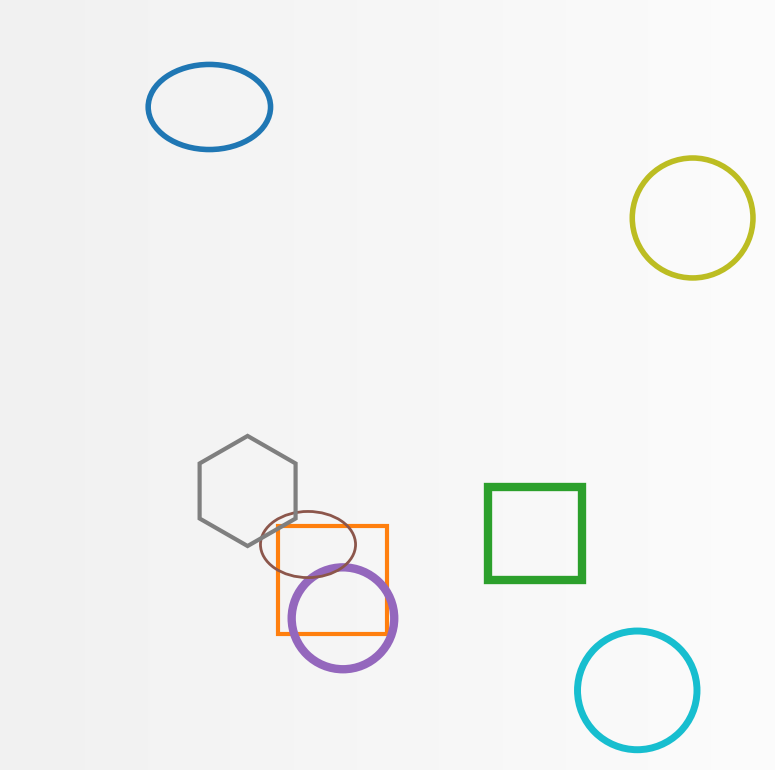[{"shape": "oval", "thickness": 2, "radius": 0.39, "center": [0.27, 0.861]}, {"shape": "square", "thickness": 1.5, "radius": 0.35, "center": [0.429, 0.247]}, {"shape": "square", "thickness": 3, "radius": 0.3, "center": [0.69, 0.308]}, {"shape": "circle", "thickness": 3, "radius": 0.33, "center": [0.443, 0.197]}, {"shape": "oval", "thickness": 1, "radius": 0.31, "center": [0.397, 0.293]}, {"shape": "hexagon", "thickness": 1.5, "radius": 0.36, "center": [0.319, 0.362]}, {"shape": "circle", "thickness": 2, "radius": 0.39, "center": [0.894, 0.717]}, {"shape": "circle", "thickness": 2.5, "radius": 0.39, "center": [0.822, 0.103]}]